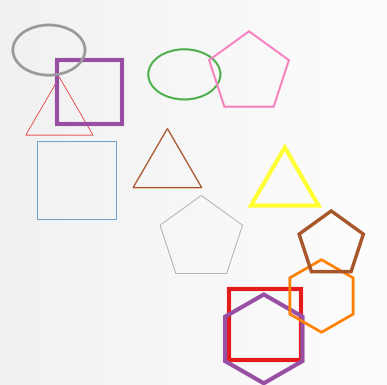[{"shape": "triangle", "thickness": 0.5, "radius": 0.5, "center": [0.153, 0.699]}, {"shape": "square", "thickness": 3, "radius": 0.46, "center": [0.684, 0.157]}, {"shape": "square", "thickness": 0.5, "radius": 0.51, "center": [0.198, 0.532]}, {"shape": "oval", "thickness": 1.5, "radius": 0.47, "center": [0.476, 0.807]}, {"shape": "square", "thickness": 3, "radius": 0.41, "center": [0.231, 0.761]}, {"shape": "hexagon", "thickness": 3, "radius": 0.58, "center": [0.681, 0.12]}, {"shape": "hexagon", "thickness": 2, "radius": 0.47, "center": [0.83, 0.231]}, {"shape": "triangle", "thickness": 3, "radius": 0.5, "center": [0.735, 0.516]}, {"shape": "pentagon", "thickness": 2.5, "radius": 0.44, "center": [0.855, 0.365]}, {"shape": "triangle", "thickness": 1, "radius": 0.51, "center": [0.432, 0.564]}, {"shape": "pentagon", "thickness": 1.5, "radius": 0.54, "center": [0.643, 0.81]}, {"shape": "oval", "thickness": 2, "radius": 0.47, "center": [0.126, 0.87]}, {"shape": "pentagon", "thickness": 0.5, "radius": 0.56, "center": [0.519, 0.38]}]